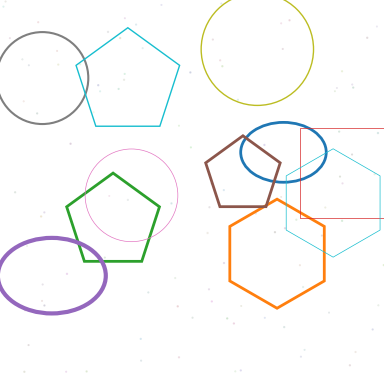[{"shape": "oval", "thickness": 2, "radius": 0.56, "center": [0.736, 0.604]}, {"shape": "hexagon", "thickness": 2, "radius": 0.71, "center": [0.72, 0.341]}, {"shape": "pentagon", "thickness": 2, "radius": 0.63, "center": [0.294, 0.424]}, {"shape": "square", "thickness": 0.5, "radius": 0.59, "center": [0.897, 0.551]}, {"shape": "oval", "thickness": 3, "radius": 0.7, "center": [0.135, 0.284]}, {"shape": "pentagon", "thickness": 2, "radius": 0.51, "center": [0.631, 0.546]}, {"shape": "circle", "thickness": 0.5, "radius": 0.6, "center": [0.342, 0.493]}, {"shape": "circle", "thickness": 1.5, "radius": 0.6, "center": [0.11, 0.797]}, {"shape": "circle", "thickness": 1, "radius": 0.73, "center": [0.668, 0.872]}, {"shape": "pentagon", "thickness": 1, "radius": 0.71, "center": [0.332, 0.787]}, {"shape": "hexagon", "thickness": 0.5, "radius": 0.7, "center": [0.865, 0.473]}]